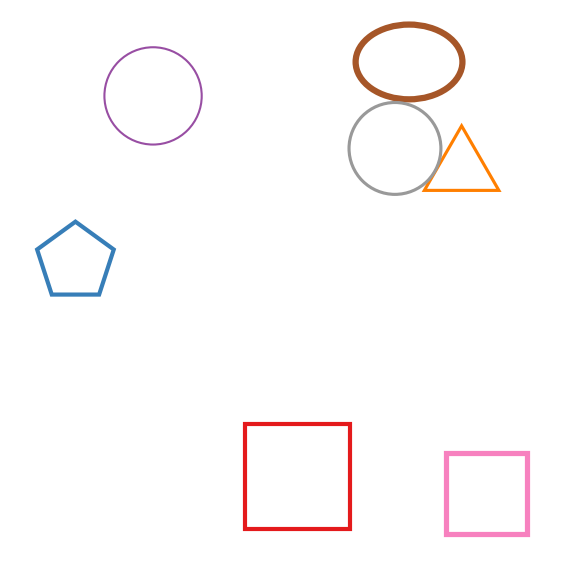[{"shape": "square", "thickness": 2, "radius": 0.45, "center": [0.515, 0.174]}, {"shape": "pentagon", "thickness": 2, "radius": 0.35, "center": [0.131, 0.546]}, {"shape": "circle", "thickness": 1, "radius": 0.42, "center": [0.265, 0.833]}, {"shape": "triangle", "thickness": 1.5, "radius": 0.37, "center": [0.799, 0.707]}, {"shape": "oval", "thickness": 3, "radius": 0.46, "center": [0.708, 0.892]}, {"shape": "square", "thickness": 2.5, "radius": 0.35, "center": [0.843, 0.145]}, {"shape": "circle", "thickness": 1.5, "radius": 0.4, "center": [0.684, 0.742]}]